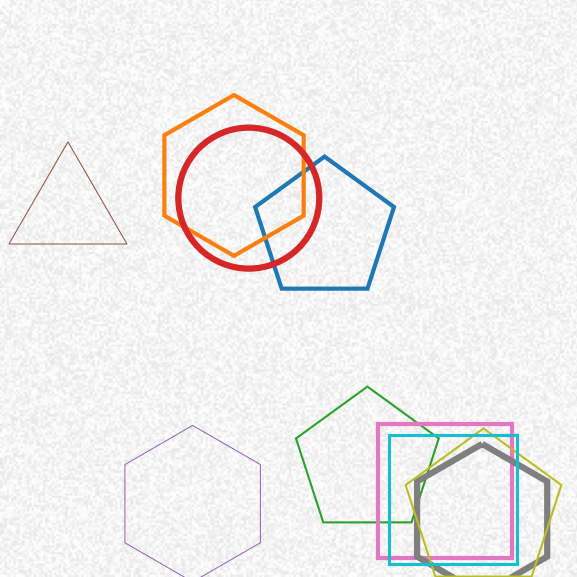[{"shape": "pentagon", "thickness": 2, "radius": 0.63, "center": [0.562, 0.602]}, {"shape": "hexagon", "thickness": 2, "radius": 0.7, "center": [0.405, 0.695]}, {"shape": "pentagon", "thickness": 1, "radius": 0.65, "center": [0.636, 0.2]}, {"shape": "circle", "thickness": 3, "radius": 0.61, "center": [0.431, 0.656]}, {"shape": "hexagon", "thickness": 0.5, "radius": 0.68, "center": [0.334, 0.127]}, {"shape": "triangle", "thickness": 0.5, "radius": 0.59, "center": [0.118, 0.636]}, {"shape": "square", "thickness": 2, "radius": 0.58, "center": [0.771, 0.149]}, {"shape": "hexagon", "thickness": 3, "radius": 0.65, "center": [0.835, 0.1]}, {"shape": "pentagon", "thickness": 1, "radius": 0.71, "center": [0.837, 0.115]}, {"shape": "square", "thickness": 1.5, "radius": 0.56, "center": [0.784, 0.134]}]